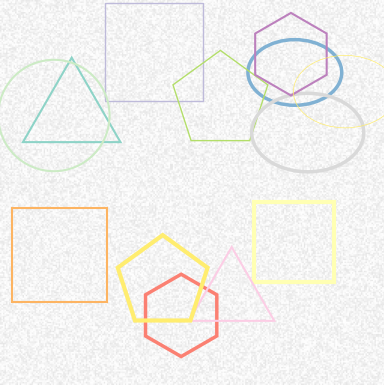[{"shape": "triangle", "thickness": 1.5, "radius": 0.73, "center": [0.186, 0.704]}, {"shape": "square", "thickness": 3, "radius": 0.52, "center": [0.763, 0.371]}, {"shape": "square", "thickness": 1, "radius": 0.63, "center": [0.4, 0.865]}, {"shape": "hexagon", "thickness": 2.5, "radius": 0.53, "center": [0.471, 0.181]}, {"shape": "oval", "thickness": 2.5, "radius": 0.61, "center": [0.766, 0.812]}, {"shape": "square", "thickness": 1.5, "radius": 0.62, "center": [0.156, 0.338]}, {"shape": "pentagon", "thickness": 1, "radius": 0.65, "center": [0.572, 0.74]}, {"shape": "triangle", "thickness": 1.5, "radius": 0.64, "center": [0.602, 0.231]}, {"shape": "oval", "thickness": 2.5, "radius": 0.73, "center": [0.799, 0.656]}, {"shape": "hexagon", "thickness": 1.5, "radius": 0.54, "center": [0.756, 0.859]}, {"shape": "circle", "thickness": 1.5, "radius": 0.72, "center": [0.14, 0.7]}, {"shape": "oval", "thickness": 0.5, "radius": 0.67, "center": [0.897, 0.762]}, {"shape": "pentagon", "thickness": 3, "radius": 0.61, "center": [0.423, 0.267]}]